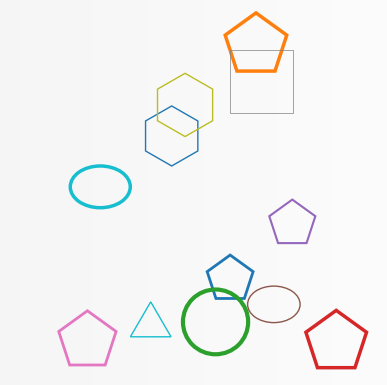[{"shape": "hexagon", "thickness": 1, "radius": 0.39, "center": [0.443, 0.647]}, {"shape": "pentagon", "thickness": 2, "radius": 0.31, "center": [0.594, 0.275]}, {"shape": "pentagon", "thickness": 2.5, "radius": 0.42, "center": [0.661, 0.883]}, {"shape": "circle", "thickness": 3, "radius": 0.42, "center": [0.556, 0.164]}, {"shape": "pentagon", "thickness": 2.5, "radius": 0.41, "center": [0.868, 0.112]}, {"shape": "pentagon", "thickness": 1.5, "radius": 0.31, "center": [0.754, 0.419]}, {"shape": "oval", "thickness": 1, "radius": 0.34, "center": [0.707, 0.209]}, {"shape": "pentagon", "thickness": 2, "radius": 0.39, "center": [0.226, 0.115]}, {"shape": "square", "thickness": 0.5, "radius": 0.4, "center": [0.676, 0.788]}, {"shape": "hexagon", "thickness": 1, "radius": 0.41, "center": [0.478, 0.727]}, {"shape": "triangle", "thickness": 1, "radius": 0.3, "center": [0.389, 0.155]}, {"shape": "oval", "thickness": 2.5, "radius": 0.39, "center": [0.259, 0.515]}]